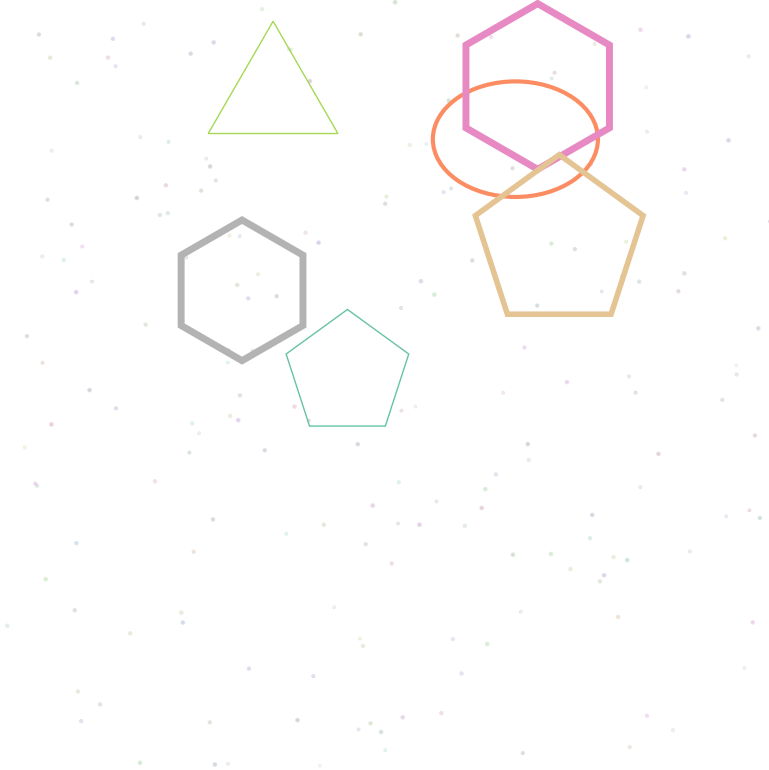[{"shape": "pentagon", "thickness": 0.5, "radius": 0.42, "center": [0.451, 0.514]}, {"shape": "oval", "thickness": 1.5, "radius": 0.54, "center": [0.669, 0.819]}, {"shape": "hexagon", "thickness": 2.5, "radius": 0.54, "center": [0.698, 0.888]}, {"shape": "triangle", "thickness": 0.5, "radius": 0.49, "center": [0.355, 0.875]}, {"shape": "pentagon", "thickness": 2, "radius": 0.57, "center": [0.726, 0.685]}, {"shape": "hexagon", "thickness": 2.5, "radius": 0.46, "center": [0.314, 0.623]}]